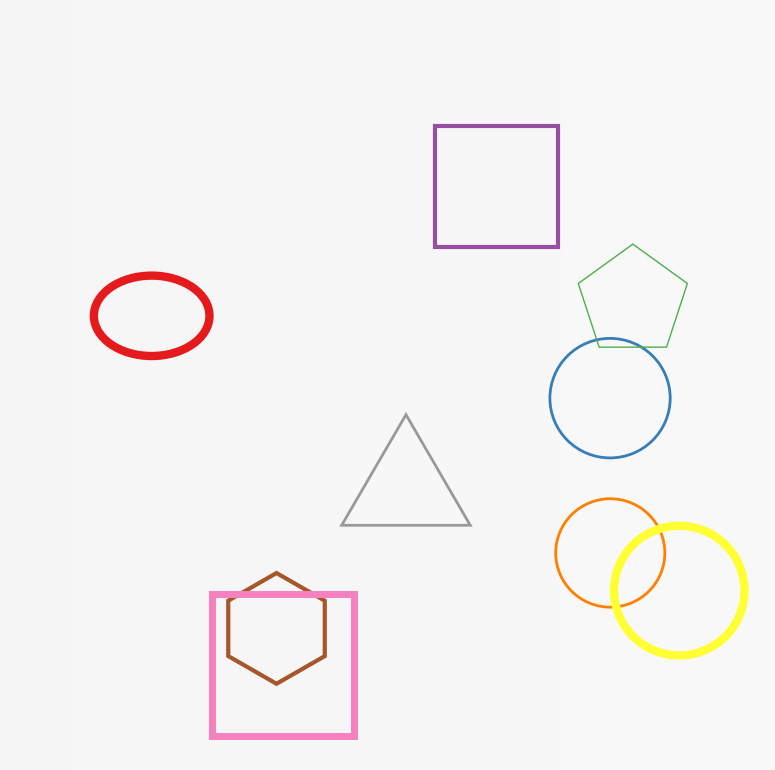[{"shape": "oval", "thickness": 3, "radius": 0.37, "center": [0.196, 0.59]}, {"shape": "circle", "thickness": 1, "radius": 0.39, "center": [0.787, 0.483]}, {"shape": "pentagon", "thickness": 0.5, "radius": 0.37, "center": [0.817, 0.609]}, {"shape": "square", "thickness": 1.5, "radius": 0.39, "center": [0.641, 0.758]}, {"shape": "circle", "thickness": 1, "radius": 0.35, "center": [0.787, 0.282]}, {"shape": "circle", "thickness": 3, "radius": 0.42, "center": [0.876, 0.233]}, {"shape": "hexagon", "thickness": 1.5, "radius": 0.36, "center": [0.357, 0.184]}, {"shape": "square", "thickness": 2.5, "radius": 0.46, "center": [0.365, 0.136]}, {"shape": "triangle", "thickness": 1, "radius": 0.48, "center": [0.524, 0.366]}]